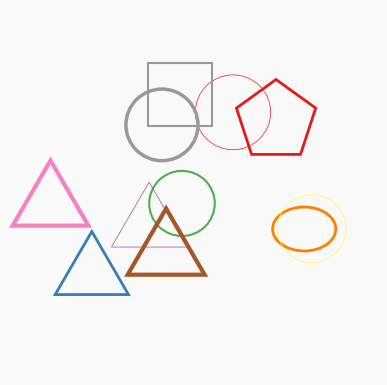[{"shape": "circle", "thickness": 0.5, "radius": 0.49, "center": [0.601, 0.708]}, {"shape": "pentagon", "thickness": 2, "radius": 0.54, "center": [0.712, 0.686]}, {"shape": "triangle", "thickness": 2, "radius": 0.55, "center": [0.237, 0.289]}, {"shape": "circle", "thickness": 1.5, "radius": 0.42, "center": [0.47, 0.472]}, {"shape": "triangle", "thickness": 0.5, "radius": 0.56, "center": [0.385, 0.414]}, {"shape": "oval", "thickness": 2, "radius": 0.41, "center": [0.785, 0.405]}, {"shape": "circle", "thickness": 0.5, "radius": 0.44, "center": [0.804, 0.406]}, {"shape": "triangle", "thickness": 3, "radius": 0.57, "center": [0.429, 0.344]}, {"shape": "triangle", "thickness": 3, "radius": 0.56, "center": [0.13, 0.47]}, {"shape": "circle", "thickness": 2.5, "radius": 0.46, "center": [0.418, 0.676]}, {"shape": "square", "thickness": 1.5, "radius": 0.41, "center": [0.465, 0.755]}]